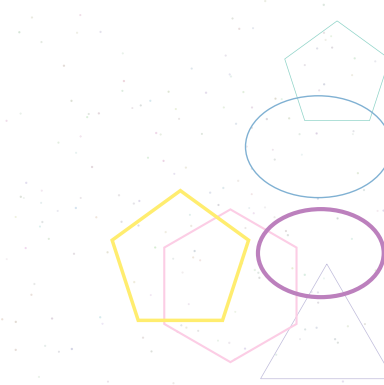[{"shape": "pentagon", "thickness": 0.5, "radius": 0.72, "center": [0.876, 0.803]}, {"shape": "triangle", "thickness": 0.5, "radius": 0.99, "center": [0.849, 0.116]}, {"shape": "oval", "thickness": 1, "radius": 0.94, "center": [0.827, 0.619]}, {"shape": "hexagon", "thickness": 1.5, "radius": 0.99, "center": [0.598, 0.258]}, {"shape": "oval", "thickness": 3, "radius": 0.82, "center": [0.833, 0.342]}, {"shape": "pentagon", "thickness": 2.5, "radius": 0.93, "center": [0.468, 0.319]}]